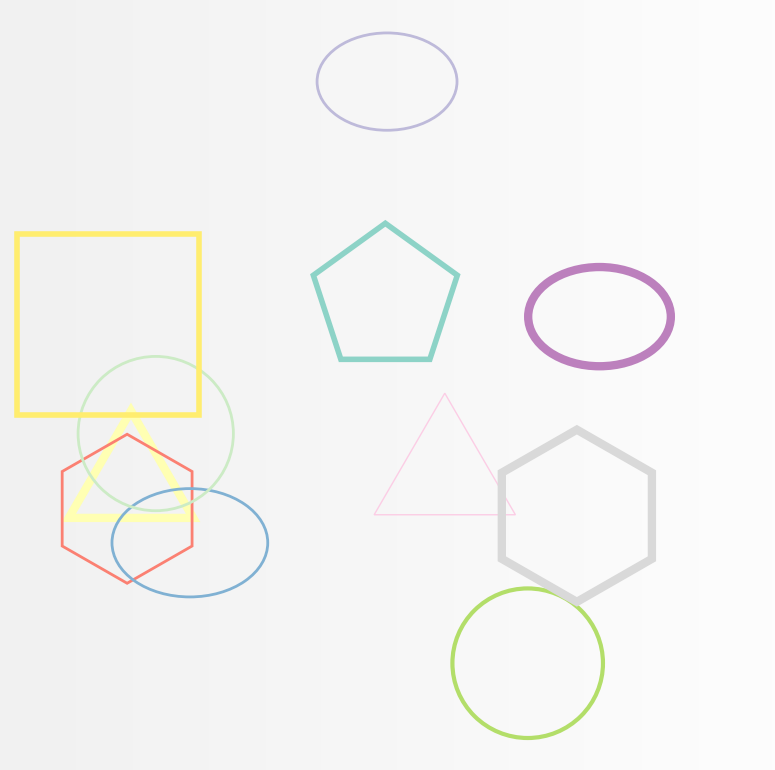[{"shape": "pentagon", "thickness": 2, "radius": 0.49, "center": [0.497, 0.612]}, {"shape": "triangle", "thickness": 3, "radius": 0.46, "center": [0.169, 0.374]}, {"shape": "oval", "thickness": 1, "radius": 0.45, "center": [0.499, 0.894]}, {"shape": "hexagon", "thickness": 1, "radius": 0.48, "center": [0.164, 0.339]}, {"shape": "oval", "thickness": 1, "radius": 0.5, "center": [0.245, 0.295]}, {"shape": "circle", "thickness": 1.5, "radius": 0.49, "center": [0.681, 0.139]}, {"shape": "triangle", "thickness": 0.5, "radius": 0.53, "center": [0.574, 0.384]}, {"shape": "hexagon", "thickness": 3, "radius": 0.56, "center": [0.744, 0.33]}, {"shape": "oval", "thickness": 3, "radius": 0.46, "center": [0.774, 0.589]}, {"shape": "circle", "thickness": 1, "radius": 0.5, "center": [0.201, 0.437]}, {"shape": "square", "thickness": 2, "radius": 0.59, "center": [0.139, 0.579]}]